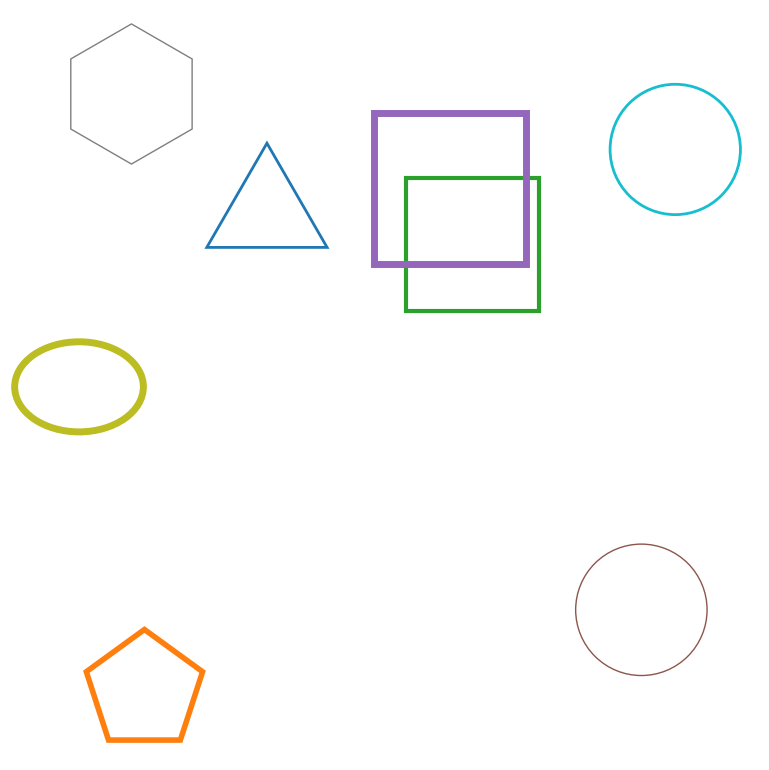[{"shape": "triangle", "thickness": 1, "radius": 0.45, "center": [0.347, 0.724]}, {"shape": "pentagon", "thickness": 2, "radius": 0.4, "center": [0.188, 0.103]}, {"shape": "square", "thickness": 1.5, "radius": 0.43, "center": [0.614, 0.682]}, {"shape": "square", "thickness": 2.5, "radius": 0.49, "center": [0.584, 0.755]}, {"shape": "circle", "thickness": 0.5, "radius": 0.43, "center": [0.833, 0.208]}, {"shape": "hexagon", "thickness": 0.5, "radius": 0.45, "center": [0.171, 0.878]}, {"shape": "oval", "thickness": 2.5, "radius": 0.42, "center": [0.103, 0.498]}, {"shape": "circle", "thickness": 1, "radius": 0.42, "center": [0.877, 0.806]}]